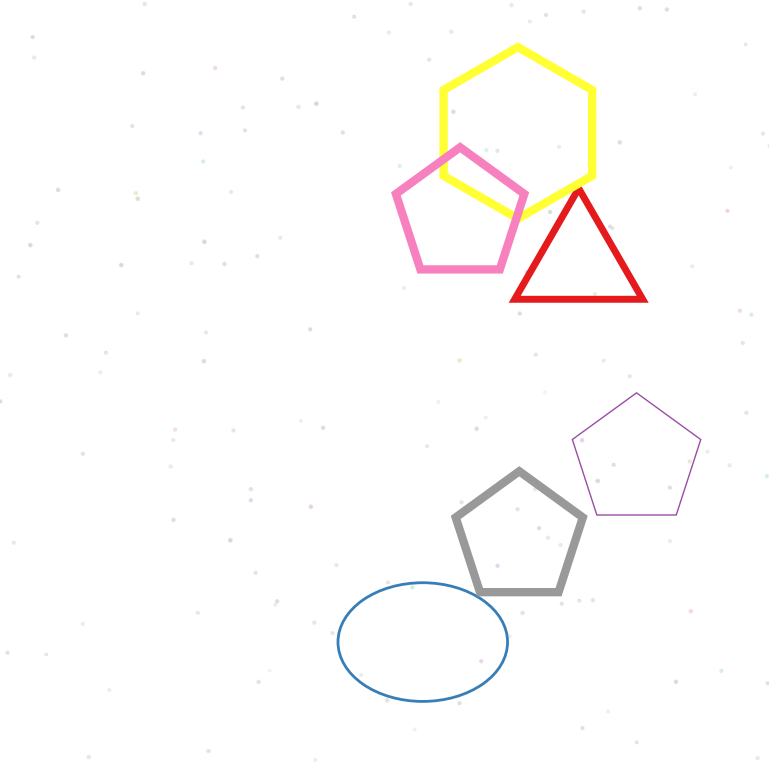[{"shape": "triangle", "thickness": 2.5, "radius": 0.48, "center": [0.752, 0.659]}, {"shape": "oval", "thickness": 1, "radius": 0.55, "center": [0.549, 0.166]}, {"shape": "pentagon", "thickness": 0.5, "radius": 0.44, "center": [0.827, 0.402]}, {"shape": "hexagon", "thickness": 3, "radius": 0.56, "center": [0.673, 0.827]}, {"shape": "pentagon", "thickness": 3, "radius": 0.44, "center": [0.598, 0.721]}, {"shape": "pentagon", "thickness": 3, "radius": 0.43, "center": [0.674, 0.301]}]